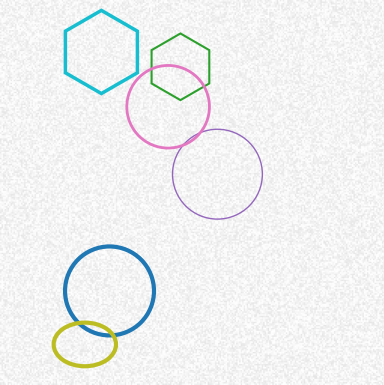[{"shape": "circle", "thickness": 3, "radius": 0.58, "center": [0.284, 0.244]}, {"shape": "hexagon", "thickness": 1.5, "radius": 0.43, "center": [0.469, 0.826]}, {"shape": "circle", "thickness": 1, "radius": 0.58, "center": [0.565, 0.548]}, {"shape": "circle", "thickness": 2, "radius": 0.54, "center": [0.437, 0.723]}, {"shape": "oval", "thickness": 3, "radius": 0.4, "center": [0.22, 0.105]}, {"shape": "hexagon", "thickness": 2.5, "radius": 0.54, "center": [0.263, 0.865]}]